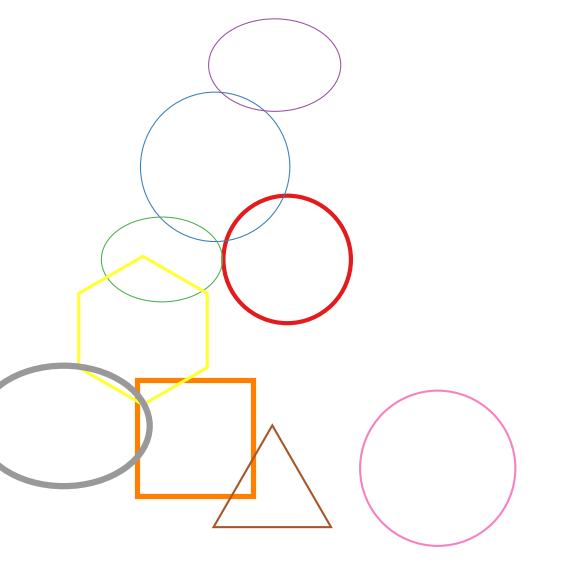[{"shape": "circle", "thickness": 2, "radius": 0.55, "center": [0.497, 0.55]}, {"shape": "circle", "thickness": 0.5, "radius": 0.65, "center": [0.373, 0.71]}, {"shape": "oval", "thickness": 0.5, "radius": 0.52, "center": [0.28, 0.55]}, {"shape": "oval", "thickness": 0.5, "radius": 0.57, "center": [0.476, 0.886]}, {"shape": "square", "thickness": 2.5, "radius": 0.5, "center": [0.338, 0.241]}, {"shape": "hexagon", "thickness": 1.5, "radius": 0.64, "center": [0.248, 0.427]}, {"shape": "triangle", "thickness": 1, "radius": 0.59, "center": [0.472, 0.145]}, {"shape": "circle", "thickness": 1, "radius": 0.67, "center": [0.758, 0.188]}, {"shape": "oval", "thickness": 3, "radius": 0.75, "center": [0.11, 0.262]}]